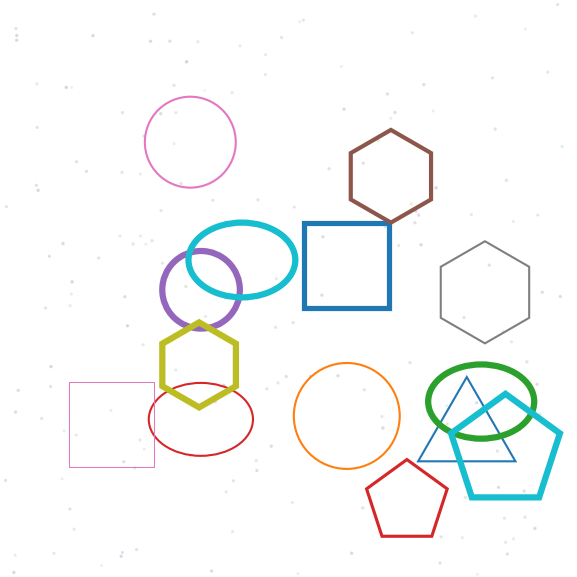[{"shape": "triangle", "thickness": 1, "radius": 0.49, "center": [0.808, 0.249]}, {"shape": "square", "thickness": 2.5, "radius": 0.37, "center": [0.6, 0.539]}, {"shape": "circle", "thickness": 1, "radius": 0.46, "center": [0.6, 0.279]}, {"shape": "oval", "thickness": 3, "radius": 0.46, "center": [0.833, 0.304]}, {"shape": "oval", "thickness": 1, "radius": 0.45, "center": [0.348, 0.273]}, {"shape": "pentagon", "thickness": 1.5, "radius": 0.37, "center": [0.705, 0.13]}, {"shape": "circle", "thickness": 3, "radius": 0.34, "center": [0.348, 0.497]}, {"shape": "hexagon", "thickness": 2, "radius": 0.4, "center": [0.677, 0.694]}, {"shape": "circle", "thickness": 1, "radius": 0.39, "center": [0.33, 0.753]}, {"shape": "square", "thickness": 0.5, "radius": 0.37, "center": [0.194, 0.264]}, {"shape": "hexagon", "thickness": 1, "radius": 0.44, "center": [0.84, 0.493]}, {"shape": "hexagon", "thickness": 3, "radius": 0.37, "center": [0.345, 0.367]}, {"shape": "oval", "thickness": 3, "radius": 0.46, "center": [0.419, 0.549]}, {"shape": "pentagon", "thickness": 3, "radius": 0.5, "center": [0.875, 0.218]}]